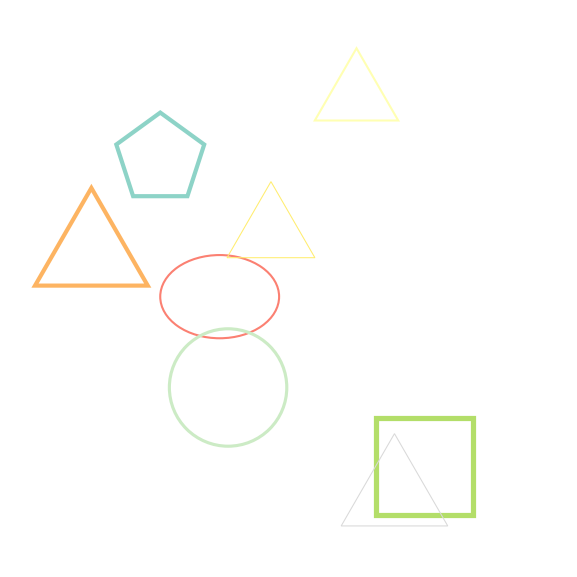[{"shape": "pentagon", "thickness": 2, "radius": 0.4, "center": [0.278, 0.724]}, {"shape": "triangle", "thickness": 1, "radius": 0.42, "center": [0.617, 0.832]}, {"shape": "oval", "thickness": 1, "radius": 0.51, "center": [0.38, 0.485]}, {"shape": "triangle", "thickness": 2, "radius": 0.56, "center": [0.158, 0.561]}, {"shape": "square", "thickness": 2.5, "radius": 0.42, "center": [0.735, 0.191]}, {"shape": "triangle", "thickness": 0.5, "radius": 0.53, "center": [0.683, 0.142]}, {"shape": "circle", "thickness": 1.5, "radius": 0.51, "center": [0.395, 0.328]}, {"shape": "triangle", "thickness": 0.5, "radius": 0.44, "center": [0.469, 0.597]}]